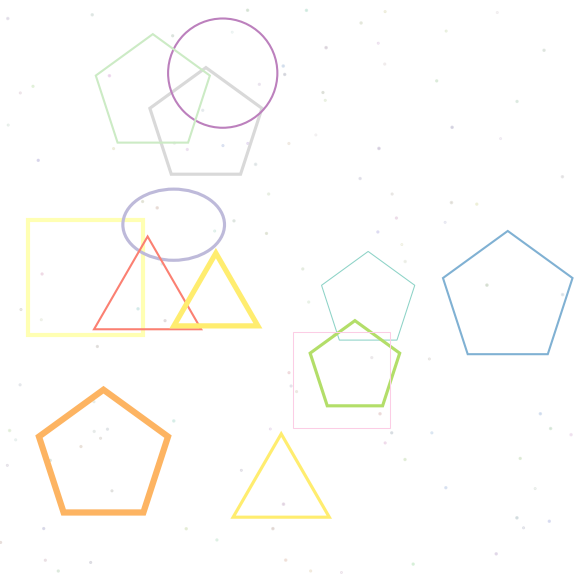[{"shape": "pentagon", "thickness": 0.5, "radius": 0.42, "center": [0.637, 0.479]}, {"shape": "square", "thickness": 2, "radius": 0.5, "center": [0.148, 0.518]}, {"shape": "oval", "thickness": 1.5, "radius": 0.44, "center": [0.301, 0.61]}, {"shape": "triangle", "thickness": 1, "radius": 0.54, "center": [0.256, 0.483]}, {"shape": "pentagon", "thickness": 1, "radius": 0.59, "center": [0.879, 0.481]}, {"shape": "pentagon", "thickness": 3, "radius": 0.59, "center": [0.179, 0.207]}, {"shape": "pentagon", "thickness": 1.5, "radius": 0.41, "center": [0.615, 0.362]}, {"shape": "square", "thickness": 0.5, "radius": 0.42, "center": [0.591, 0.341]}, {"shape": "pentagon", "thickness": 1.5, "radius": 0.51, "center": [0.357, 0.78]}, {"shape": "circle", "thickness": 1, "radius": 0.47, "center": [0.386, 0.873]}, {"shape": "pentagon", "thickness": 1, "radius": 0.52, "center": [0.265, 0.836]}, {"shape": "triangle", "thickness": 1.5, "radius": 0.48, "center": [0.487, 0.152]}, {"shape": "triangle", "thickness": 2.5, "radius": 0.42, "center": [0.374, 0.477]}]